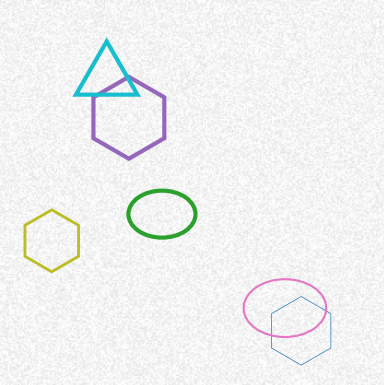[{"shape": "hexagon", "thickness": 0.5, "radius": 0.45, "center": [0.782, 0.141]}, {"shape": "oval", "thickness": 3, "radius": 0.44, "center": [0.421, 0.444]}, {"shape": "hexagon", "thickness": 3, "radius": 0.53, "center": [0.335, 0.694]}, {"shape": "oval", "thickness": 1.5, "radius": 0.54, "center": [0.74, 0.2]}, {"shape": "hexagon", "thickness": 2, "radius": 0.4, "center": [0.134, 0.375]}, {"shape": "triangle", "thickness": 3, "radius": 0.46, "center": [0.277, 0.8]}]